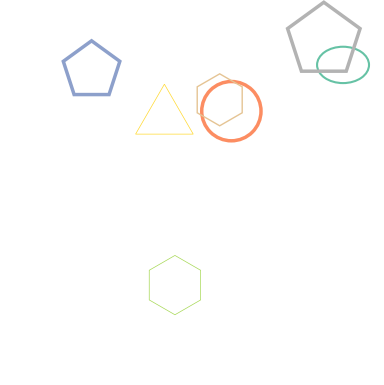[{"shape": "oval", "thickness": 1.5, "radius": 0.34, "center": [0.891, 0.831]}, {"shape": "circle", "thickness": 2.5, "radius": 0.38, "center": [0.601, 0.711]}, {"shape": "pentagon", "thickness": 2.5, "radius": 0.39, "center": [0.238, 0.817]}, {"shape": "hexagon", "thickness": 0.5, "radius": 0.39, "center": [0.454, 0.259]}, {"shape": "triangle", "thickness": 0.5, "radius": 0.43, "center": [0.427, 0.695]}, {"shape": "hexagon", "thickness": 1, "radius": 0.34, "center": [0.571, 0.741]}, {"shape": "pentagon", "thickness": 2.5, "radius": 0.49, "center": [0.841, 0.895]}]